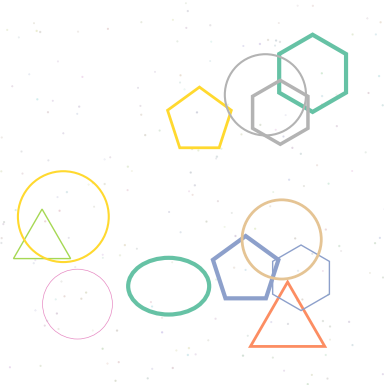[{"shape": "hexagon", "thickness": 3, "radius": 0.5, "center": [0.812, 0.81]}, {"shape": "oval", "thickness": 3, "radius": 0.53, "center": [0.438, 0.257]}, {"shape": "triangle", "thickness": 2, "radius": 0.56, "center": [0.747, 0.156]}, {"shape": "hexagon", "thickness": 1, "radius": 0.43, "center": [0.782, 0.279]}, {"shape": "pentagon", "thickness": 3, "radius": 0.45, "center": [0.638, 0.297]}, {"shape": "circle", "thickness": 0.5, "radius": 0.45, "center": [0.201, 0.21]}, {"shape": "triangle", "thickness": 1, "radius": 0.43, "center": [0.109, 0.371]}, {"shape": "circle", "thickness": 1.5, "radius": 0.59, "center": [0.165, 0.437]}, {"shape": "pentagon", "thickness": 2, "radius": 0.44, "center": [0.518, 0.687]}, {"shape": "circle", "thickness": 2, "radius": 0.51, "center": [0.732, 0.378]}, {"shape": "circle", "thickness": 1.5, "radius": 0.53, "center": [0.689, 0.754]}, {"shape": "hexagon", "thickness": 2.5, "radius": 0.42, "center": [0.728, 0.708]}]